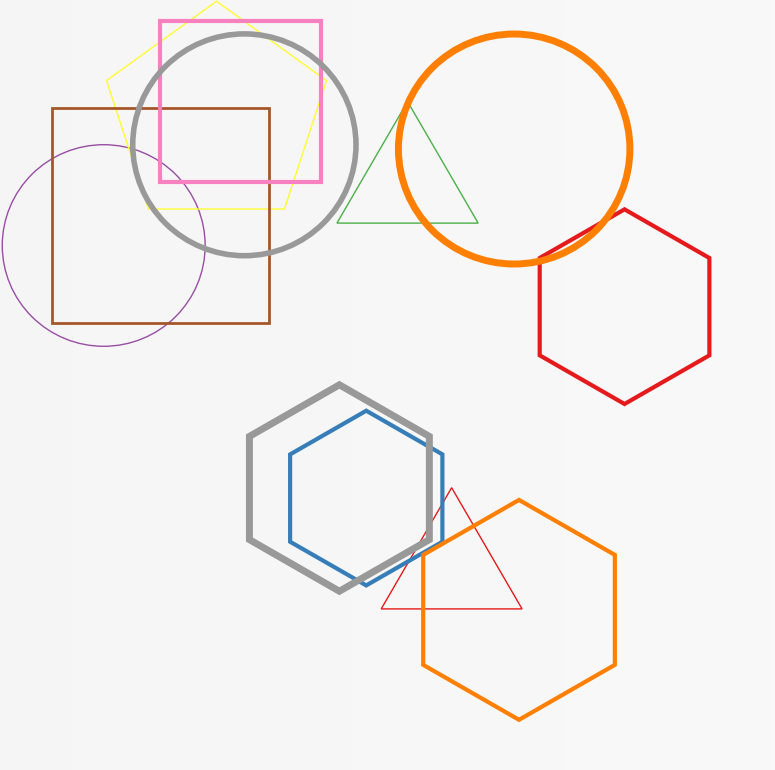[{"shape": "hexagon", "thickness": 1.5, "radius": 0.63, "center": [0.806, 0.602]}, {"shape": "triangle", "thickness": 0.5, "radius": 0.52, "center": [0.583, 0.262]}, {"shape": "hexagon", "thickness": 1.5, "radius": 0.57, "center": [0.473, 0.353]}, {"shape": "triangle", "thickness": 0.5, "radius": 0.53, "center": [0.526, 0.763]}, {"shape": "circle", "thickness": 0.5, "radius": 0.65, "center": [0.134, 0.681]}, {"shape": "circle", "thickness": 2.5, "radius": 0.75, "center": [0.663, 0.806]}, {"shape": "hexagon", "thickness": 1.5, "radius": 0.71, "center": [0.67, 0.208]}, {"shape": "pentagon", "thickness": 0.5, "radius": 0.75, "center": [0.279, 0.849]}, {"shape": "square", "thickness": 1, "radius": 0.7, "center": [0.207, 0.72]}, {"shape": "square", "thickness": 1.5, "radius": 0.52, "center": [0.31, 0.868]}, {"shape": "circle", "thickness": 2, "radius": 0.72, "center": [0.315, 0.812]}, {"shape": "hexagon", "thickness": 2.5, "radius": 0.67, "center": [0.438, 0.366]}]